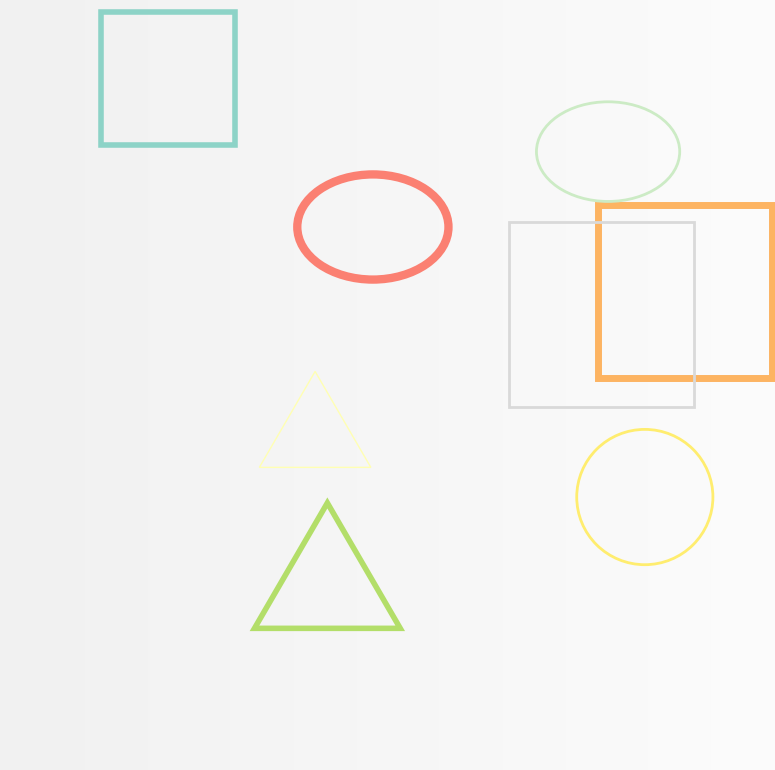[{"shape": "square", "thickness": 2, "radius": 0.43, "center": [0.217, 0.898]}, {"shape": "triangle", "thickness": 0.5, "radius": 0.42, "center": [0.407, 0.435]}, {"shape": "oval", "thickness": 3, "radius": 0.49, "center": [0.481, 0.705]}, {"shape": "square", "thickness": 2.5, "radius": 0.56, "center": [0.884, 0.622]}, {"shape": "triangle", "thickness": 2, "radius": 0.54, "center": [0.422, 0.238]}, {"shape": "square", "thickness": 1, "radius": 0.6, "center": [0.776, 0.591]}, {"shape": "oval", "thickness": 1, "radius": 0.46, "center": [0.785, 0.803]}, {"shape": "circle", "thickness": 1, "radius": 0.44, "center": [0.832, 0.354]}]